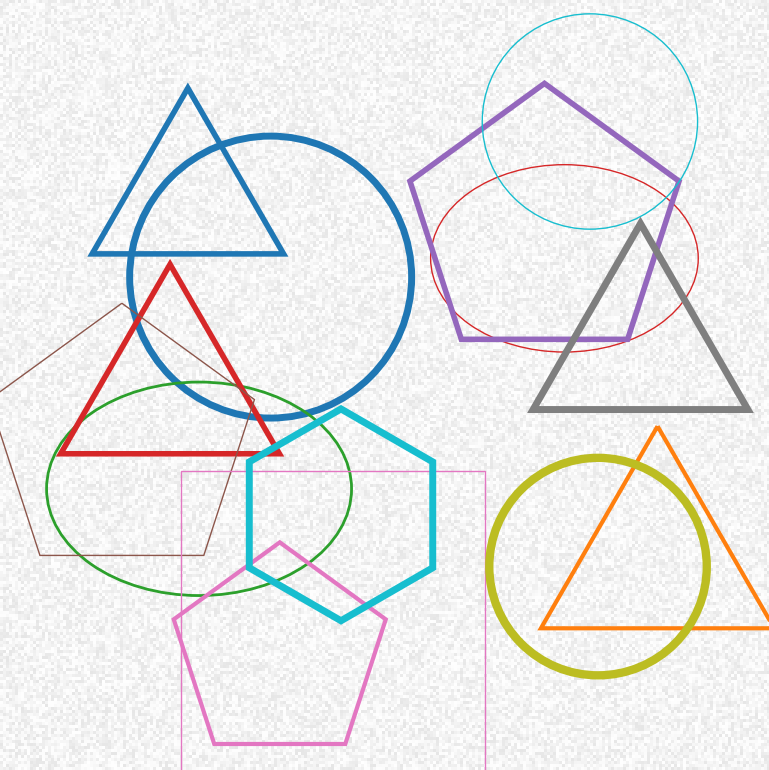[{"shape": "triangle", "thickness": 2, "radius": 0.72, "center": [0.244, 0.742]}, {"shape": "circle", "thickness": 2.5, "radius": 0.92, "center": [0.351, 0.64]}, {"shape": "triangle", "thickness": 1.5, "radius": 0.87, "center": [0.854, 0.272]}, {"shape": "oval", "thickness": 1, "radius": 0.99, "center": [0.259, 0.365]}, {"shape": "triangle", "thickness": 2, "radius": 0.82, "center": [0.221, 0.493]}, {"shape": "oval", "thickness": 0.5, "radius": 0.87, "center": [0.733, 0.664]}, {"shape": "pentagon", "thickness": 2, "radius": 0.92, "center": [0.707, 0.708]}, {"shape": "pentagon", "thickness": 0.5, "radius": 0.91, "center": [0.158, 0.425]}, {"shape": "square", "thickness": 0.5, "radius": 0.99, "center": [0.432, 0.191]}, {"shape": "pentagon", "thickness": 1.5, "radius": 0.72, "center": [0.363, 0.151]}, {"shape": "triangle", "thickness": 2.5, "radius": 0.81, "center": [0.832, 0.549]}, {"shape": "circle", "thickness": 3, "radius": 0.71, "center": [0.777, 0.264]}, {"shape": "circle", "thickness": 0.5, "radius": 0.7, "center": [0.766, 0.842]}, {"shape": "hexagon", "thickness": 2.5, "radius": 0.69, "center": [0.443, 0.331]}]